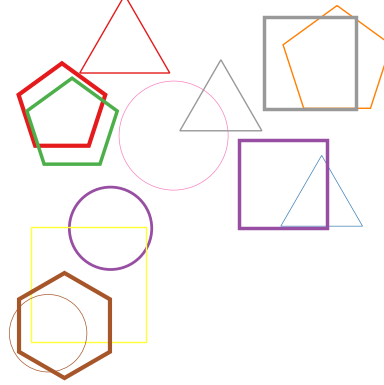[{"shape": "pentagon", "thickness": 3, "radius": 0.59, "center": [0.161, 0.717]}, {"shape": "triangle", "thickness": 1, "radius": 0.67, "center": [0.324, 0.878]}, {"shape": "triangle", "thickness": 0.5, "radius": 0.61, "center": [0.836, 0.474]}, {"shape": "pentagon", "thickness": 2.5, "radius": 0.62, "center": [0.187, 0.673]}, {"shape": "circle", "thickness": 2, "radius": 0.53, "center": [0.287, 0.407]}, {"shape": "square", "thickness": 2.5, "radius": 0.57, "center": [0.735, 0.521]}, {"shape": "pentagon", "thickness": 1, "radius": 0.74, "center": [0.876, 0.838]}, {"shape": "square", "thickness": 1, "radius": 0.75, "center": [0.23, 0.262]}, {"shape": "hexagon", "thickness": 3, "radius": 0.68, "center": [0.168, 0.154]}, {"shape": "circle", "thickness": 0.5, "radius": 0.5, "center": [0.125, 0.134]}, {"shape": "circle", "thickness": 0.5, "radius": 0.71, "center": [0.451, 0.648]}, {"shape": "square", "thickness": 2.5, "radius": 0.6, "center": [0.804, 0.837]}, {"shape": "triangle", "thickness": 1, "radius": 0.61, "center": [0.574, 0.722]}]